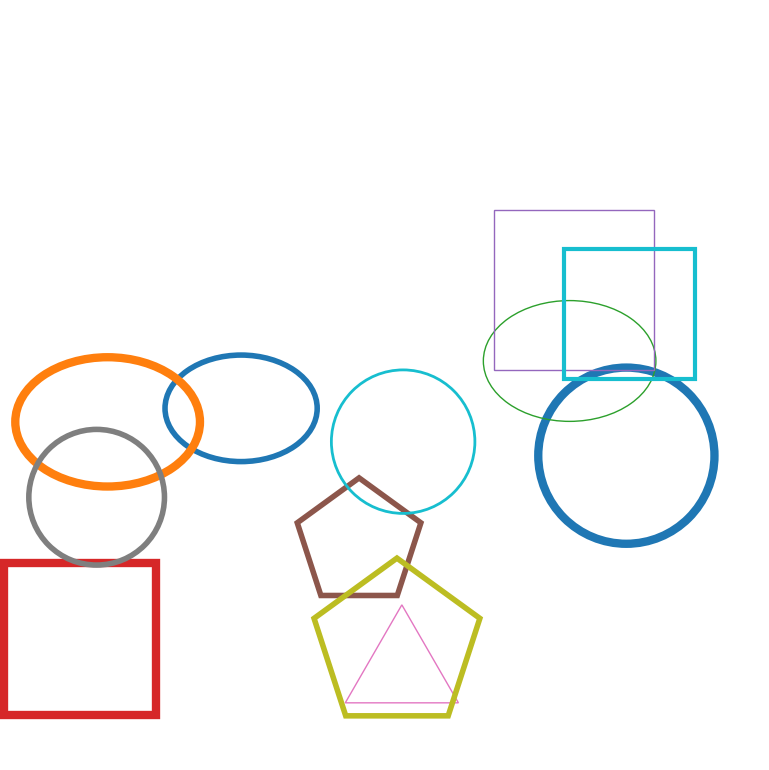[{"shape": "circle", "thickness": 3, "radius": 0.57, "center": [0.813, 0.408]}, {"shape": "oval", "thickness": 2, "radius": 0.49, "center": [0.313, 0.47]}, {"shape": "oval", "thickness": 3, "radius": 0.6, "center": [0.14, 0.452]}, {"shape": "oval", "thickness": 0.5, "radius": 0.56, "center": [0.74, 0.531]}, {"shape": "square", "thickness": 3, "radius": 0.49, "center": [0.104, 0.17]}, {"shape": "square", "thickness": 0.5, "radius": 0.52, "center": [0.745, 0.623]}, {"shape": "pentagon", "thickness": 2, "radius": 0.42, "center": [0.466, 0.295]}, {"shape": "triangle", "thickness": 0.5, "radius": 0.42, "center": [0.522, 0.13]}, {"shape": "circle", "thickness": 2, "radius": 0.44, "center": [0.126, 0.354]}, {"shape": "pentagon", "thickness": 2, "radius": 0.57, "center": [0.516, 0.162]}, {"shape": "square", "thickness": 1.5, "radius": 0.42, "center": [0.817, 0.592]}, {"shape": "circle", "thickness": 1, "radius": 0.47, "center": [0.524, 0.426]}]